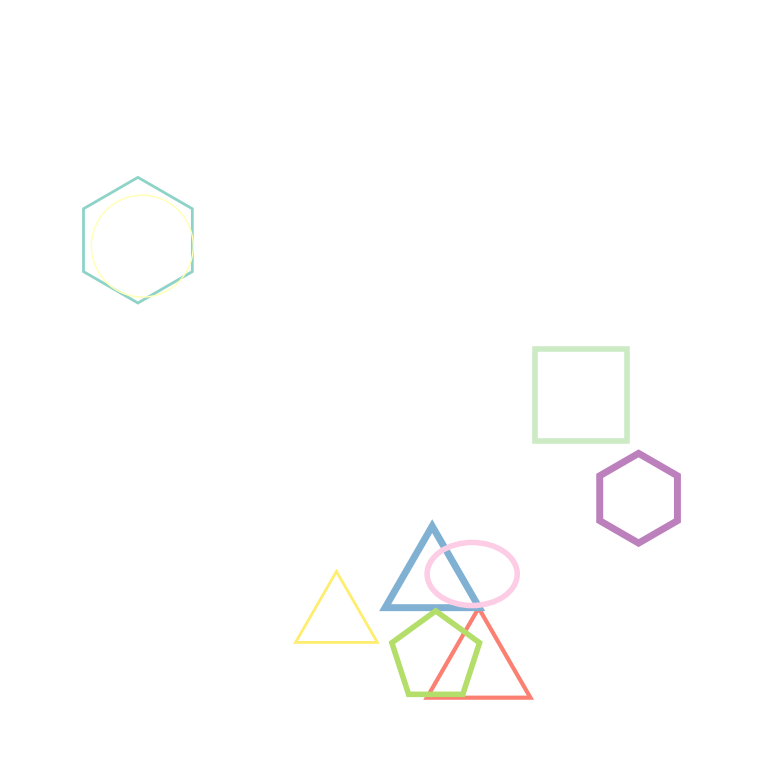[{"shape": "hexagon", "thickness": 1, "radius": 0.41, "center": [0.179, 0.688]}, {"shape": "circle", "thickness": 0.5, "radius": 0.33, "center": [0.185, 0.68]}, {"shape": "triangle", "thickness": 1.5, "radius": 0.39, "center": [0.622, 0.133]}, {"shape": "triangle", "thickness": 2.5, "radius": 0.35, "center": [0.561, 0.246]}, {"shape": "pentagon", "thickness": 2, "radius": 0.3, "center": [0.566, 0.147]}, {"shape": "oval", "thickness": 2, "radius": 0.29, "center": [0.613, 0.255]}, {"shape": "hexagon", "thickness": 2.5, "radius": 0.29, "center": [0.829, 0.353]}, {"shape": "square", "thickness": 2, "radius": 0.3, "center": [0.755, 0.487]}, {"shape": "triangle", "thickness": 1, "radius": 0.31, "center": [0.437, 0.196]}]